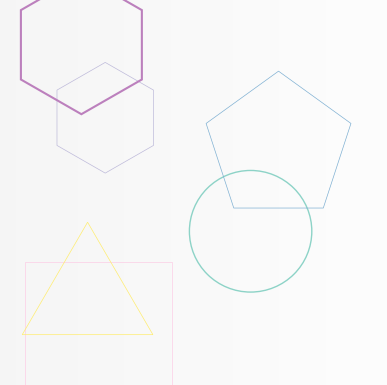[{"shape": "circle", "thickness": 1, "radius": 0.79, "center": [0.647, 0.399]}, {"shape": "hexagon", "thickness": 0.5, "radius": 0.72, "center": [0.272, 0.694]}, {"shape": "pentagon", "thickness": 0.5, "radius": 0.98, "center": [0.719, 0.619]}, {"shape": "square", "thickness": 0.5, "radius": 0.95, "center": [0.254, 0.129]}, {"shape": "hexagon", "thickness": 1.5, "radius": 0.9, "center": [0.21, 0.884]}, {"shape": "triangle", "thickness": 0.5, "radius": 0.97, "center": [0.226, 0.228]}]